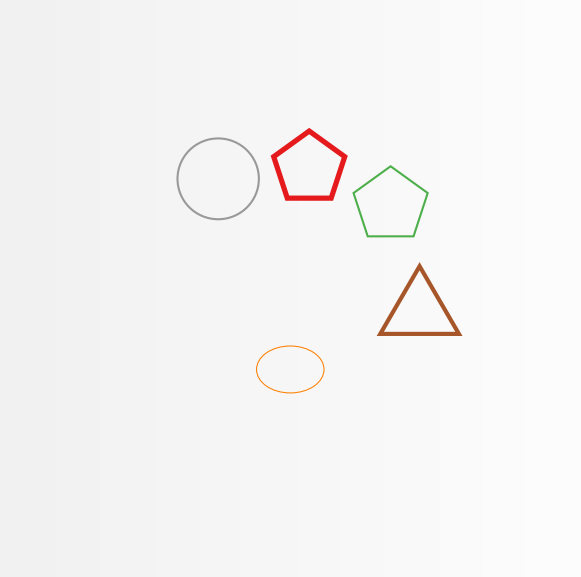[{"shape": "pentagon", "thickness": 2.5, "radius": 0.32, "center": [0.532, 0.708]}, {"shape": "pentagon", "thickness": 1, "radius": 0.34, "center": [0.672, 0.644]}, {"shape": "oval", "thickness": 0.5, "radius": 0.29, "center": [0.499, 0.359]}, {"shape": "triangle", "thickness": 2, "radius": 0.39, "center": [0.722, 0.46]}, {"shape": "circle", "thickness": 1, "radius": 0.35, "center": [0.375, 0.689]}]